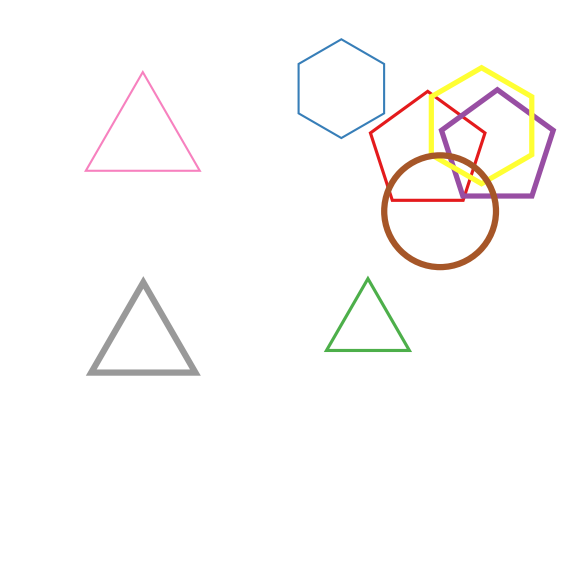[{"shape": "pentagon", "thickness": 1.5, "radius": 0.52, "center": [0.741, 0.737]}, {"shape": "hexagon", "thickness": 1, "radius": 0.43, "center": [0.591, 0.846]}, {"shape": "triangle", "thickness": 1.5, "radius": 0.41, "center": [0.637, 0.434]}, {"shape": "pentagon", "thickness": 2.5, "radius": 0.51, "center": [0.861, 0.742]}, {"shape": "hexagon", "thickness": 2.5, "radius": 0.5, "center": [0.834, 0.781]}, {"shape": "circle", "thickness": 3, "radius": 0.48, "center": [0.762, 0.633]}, {"shape": "triangle", "thickness": 1, "radius": 0.57, "center": [0.247, 0.76]}, {"shape": "triangle", "thickness": 3, "radius": 0.52, "center": [0.248, 0.406]}]